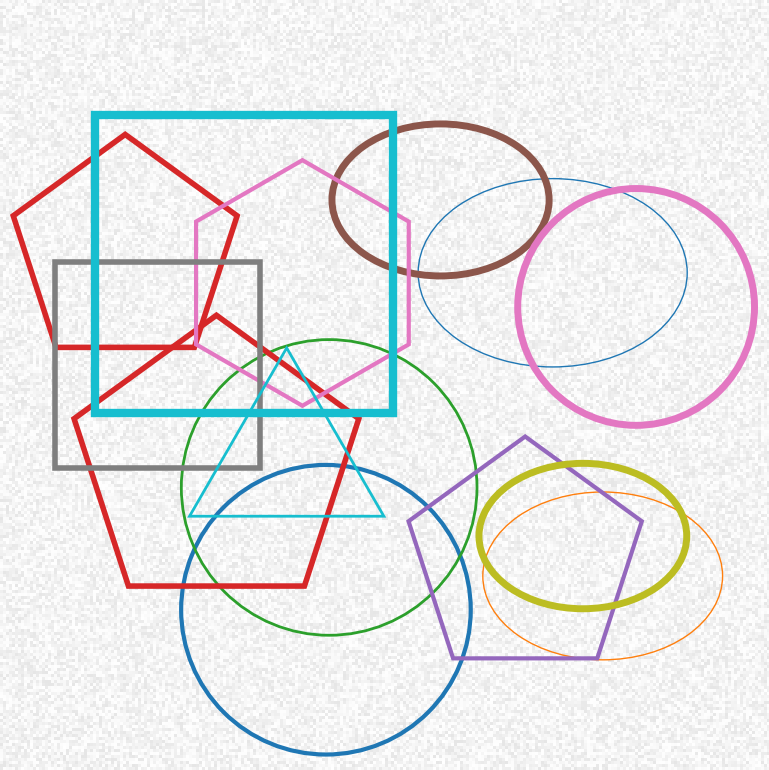[{"shape": "oval", "thickness": 0.5, "radius": 0.87, "center": [0.718, 0.646]}, {"shape": "circle", "thickness": 1.5, "radius": 0.94, "center": [0.423, 0.208]}, {"shape": "oval", "thickness": 0.5, "radius": 0.78, "center": [0.783, 0.252]}, {"shape": "circle", "thickness": 1, "radius": 0.96, "center": [0.427, 0.367]}, {"shape": "pentagon", "thickness": 2, "radius": 0.97, "center": [0.281, 0.396]}, {"shape": "pentagon", "thickness": 2, "radius": 0.76, "center": [0.163, 0.673]}, {"shape": "pentagon", "thickness": 1.5, "radius": 0.8, "center": [0.682, 0.274]}, {"shape": "oval", "thickness": 2.5, "radius": 0.71, "center": [0.572, 0.74]}, {"shape": "hexagon", "thickness": 1.5, "radius": 0.8, "center": [0.393, 0.632]}, {"shape": "circle", "thickness": 2.5, "radius": 0.77, "center": [0.826, 0.601]}, {"shape": "square", "thickness": 2, "radius": 0.67, "center": [0.205, 0.526]}, {"shape": "oval", "thickness": 2.5, "radius": 0.67, "center": [0.757, 0.304]}, {"shape": "square", "thickness": 3, "radius": 0.97, "center": [0.317, 0.657]}, {"shape": "triangle", "thickness": 1, "radius": 0.73, "center": [0.372, 0.402]}]